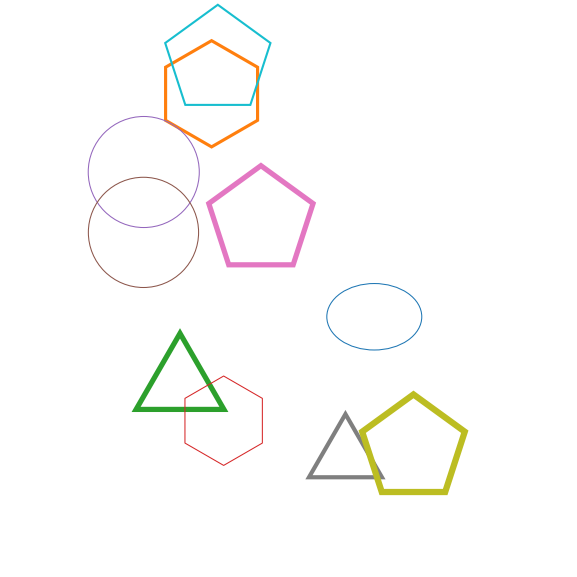[{"shape": "oval", "thickness": 0.5, "radius": 0.41, "center": [0.648, 0.451]}, {"shape": "hexagon", "thickness": 1.5, "radius": 0.46, "center": [0.366, 0.837]}, {"shape": "triangle", "thickness": 2.5, "radius": 0.44, "center": [0.312, 0.334]}, {"shape": "hexagon", "thickness": 0.5, "radius": 0.39, "center": [0.387, 0.271]}, {"shape": "circle", "thickness": 0.5, "radius": 0.48, "center": [0.249, 0.701]}, {"shape": "circle", "thickness": 0.5, "radius": 0.48, "center": [0.248, 0.597]}, {"shape": "pentagon", "thickness": 2.5, "radius": 0.47, "center": [0.452, 0.617]}, {"shape": "triangle", "thickness": 2, "radius": 0.36, "center": [0.598, 0.209]}, {"shape": "pentagon", "thickness": 3, "radius": 0.47, "center": [0.716, 0.223]}, {"shape": "pentagon", "thickness": 1, "radius": 0.48, "center": [0.377, 0.895]}]